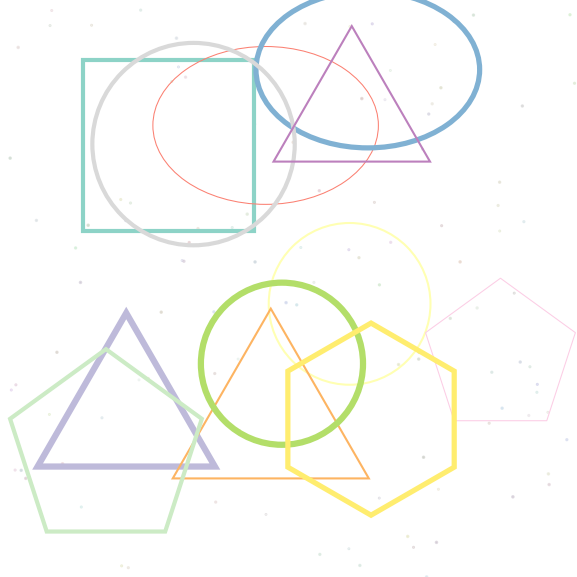[{"shape": "square", "thickness": 2, "radius": 0.74, "center": [0.291, 0.747]}, {"shape": "circle", "thickness": 1, "radius": 0.7, "center": [0.605, 0.473]}, {"shape": "triangle", "thickness": 3, "radius": 0.89, "center": [0.219, 0.28]}, {"shape": "oval", "thickness": 0.5, "radius": 0.98, "center": [0.46, 0.782]}, {"shape": "oval", "thickness": 2.5, "radius": 0.97, "center": [0.637, 0.879]}, {"shape": "triangle", "thickness": 1, "radius": 0.98, "center": [0.469, 0.269]}, {"shape": "circle", "thickness": 3, "radius": 0.7, "center": [0.488, 0.369]}, {"shape": "pentagon", "thickness": 0.5, "radius": 0.68, "center": [0.867, 0.381]}, {"shape": "circle", "thickness": 2, "radius": 0.88, "center": [0.335, 0.75]}, {"shape": "triangle", "thickness": 1, "radius": 0.78, "center": [0.609, 0.798]}, {"shape": "pentagon", "thickness": 2, "radius": 0.87, "center": [0.183, 0.22]}, {"shape": "hexagon", "thickness": 2.5, "radius": 0.83, "center": [0.642, 0.273]}]